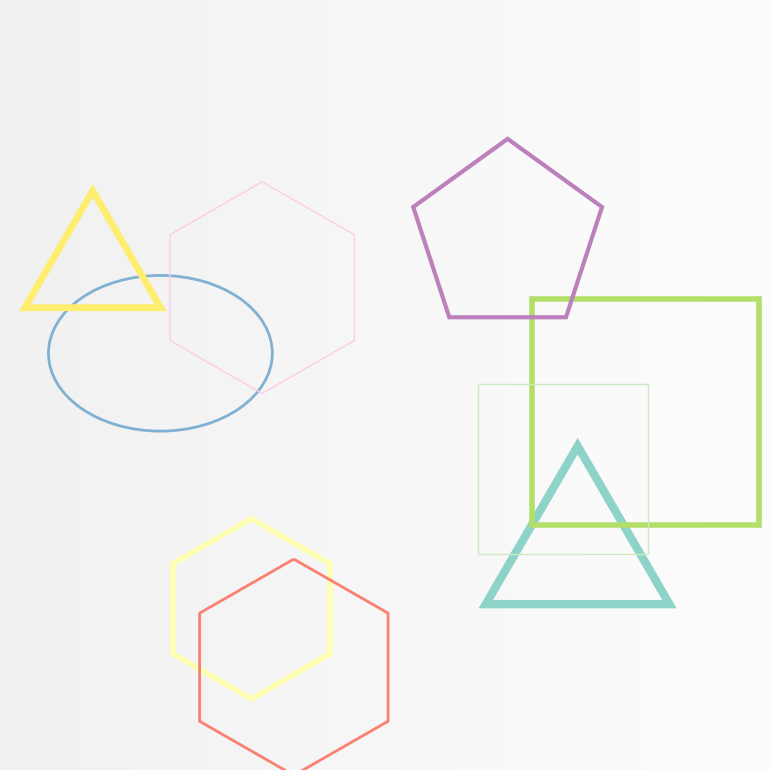[{"shape": "triangle", "thickness": 3, "radius": 0.68, "center": [0.745, 0.284]}, {"shape": "hexagon", "thickness": 2, "radius": 0.59, "center": [0.324, 0.209]}, {"shape": "hexagon", "thickness": 1, "radius": 0.7, "center": [0.379, 0.133]}, {"shape": "oval", "thickness": 1, "radius": 0.72, "center": [0.207, 0.541]}, {"shape": "square", "thickness": 2, "radius": 0.73, "center": [0.834, 0.465]}, {"shape": "hexagon", "thickness": 0.5, "radius": 0.69, "center": [0.338, 0.627]}, {"shape": "pentagon", "thickness": 1.5, "radius": 0.64, "center": [0.655, 0.692]}, {"shape": "square", "thickness": 0.5, "radius": 0.55, "center": [0.727, 0.391]}, {"shape": "triangle", "thickness": 2.5, "radius": 0.51, "center": [0.12, 0.651]}]